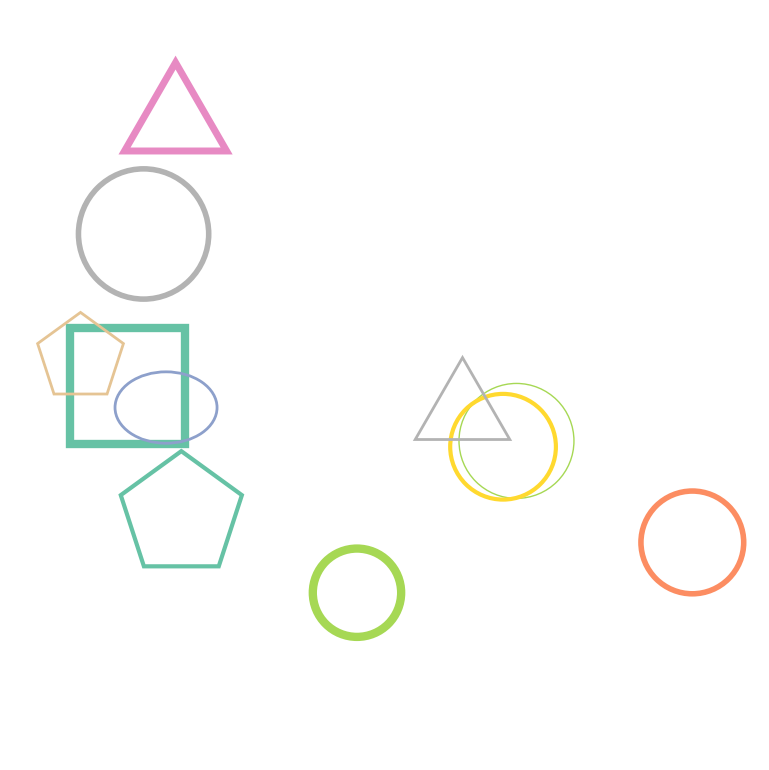[{"shape": "pentagon", "thickness": 1.5, "radius": 0.41, "center": [0.235, 0.331]}, {"shape": "square", "thickness": 3, "radius": 0.37, "center": [0.165, 0.498]}, {"shape": "circle", "thickness": 2, "radius": 0.33, "center": [0.899, 0.296]}, {"shape": "oval", "thickness": 1, "radius": 0.33, "center": [0.216, 0.471]}, {"shape": "triangle", "thickness": 2.5, "radius": 0.38, "center": [0.228, 0.842]}, {"shape": "circle", "thickness": 0.5, "radius": 0.37, "center": [0.671, 0.427]}, {"shape": "circle", "thickness": 3, "radius": 0.29, "center": [0.464, 0.23]}, {"shape": "circle", "thickness": 1.5, "radius": 0.34, "center": [0.653, 0.42]}, {"shape": "pentagon", "thickness": 1, "radius": 0.29, "center": [0.105, 0.536]}, {"shape": "circle", "thickness": 2, "radius": 0.42, "center": [0.186, 0.696]}, {"shape": "triangle", "thickness": 1, "radius": 0.35, "center": [0.601, 0.465]}]